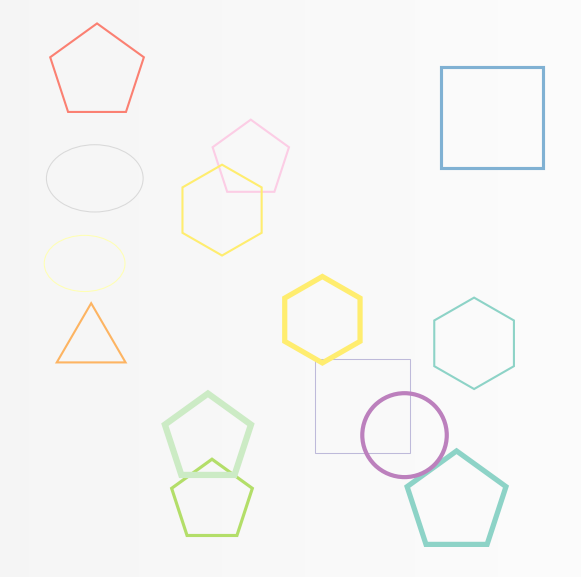[{"shape": "hexagon", "thickness": 1, "radius": 0.4, "center": [0.816, 0.405]}, {"shape": "pentagon", "thickness": 2.5, "radius": 0.45, "center": [0.785, 0.129]}, {"shape": "oval", "thickness": 0.5, "radius": 0.35, "center": [0.146, 0.543]}, {"shape": "square", "thickness": 0.5, "radius": 0.41, "center": [0.624, 0.297]}, {"shape": "pentagon", "thickness": 1, "radius": 0.42, "center": [0.167, 0.874]}, {"shape": "square", "thickness": 1.5, "radius": 0.44, "center": [0.846, 0.795]}, {"shape": "triangle", "thickness": 1, "radius": 0.34, "center": [0.157, 0.406]}, {"shape": "pentagon", "thickness": 1.5, "radius": 0.37, "center": [0.365, 0.131]}, {"shape": "pentagon", "thickness": 1, "radius": 0.35, "center": [0.431, 0.723]}, {"shape": "oval", "thickness": 0.5, "radius": 0.42, "center": [0.163, 0.69]}, {"shape": "circle", "thickness": 2, "radius": 0.36, "center": [0.696, 0.246]}, {"shape": "pentagon", "thickness": 3, "radius": 0.39, "center": [0.358, 0.24]}, {"shape": "hexagon", "thickness": 1, "radius": 0.39, "center": [0.382, 0.635]}, {"shape": "hexagon", "thickness": 2.5, "radius": 0.37, "center": [0.555, 0.446]}]